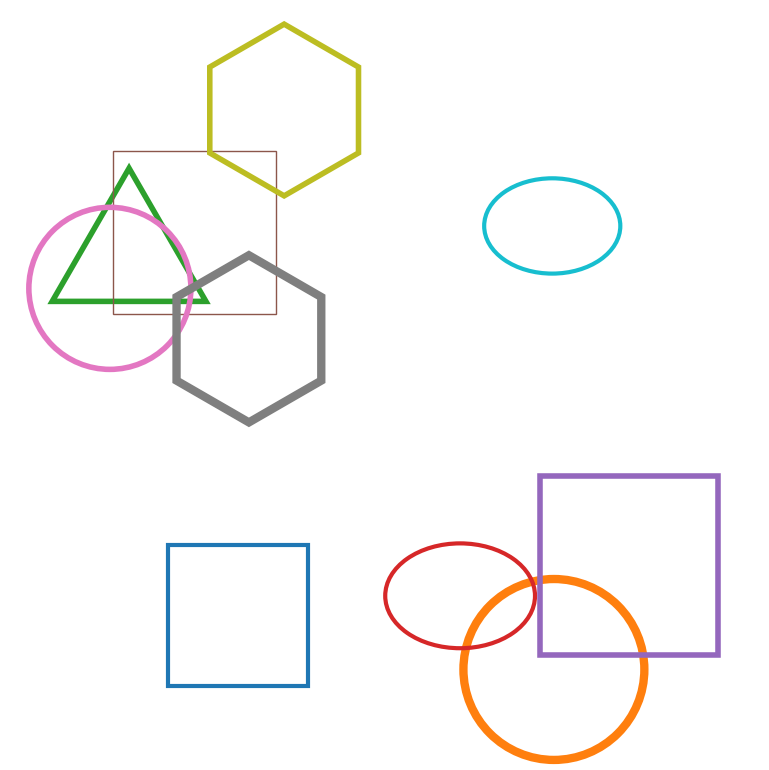[{"shape": "square", "thickness": 1.5, "radius": 0.46, "center": [0.309, 0.201]}, {"shape": "circle", "thickness": 3, "radius": 0.59, "center": [0.719, 0.131]}, {"shape": "triangle", "thickness": 2, "radius": 0.58, "center": [0.168, 0.666]}, {"shape": "oval", "thickness": 1.5, "radius": 0.49, "center": [0.598, 0.226]}, {"shape": "square", "thickness": 2, "radius": 0.58, "center": [0.817, 0.266]}, {"shape": "square", "thickness": 0.5, "radius": 0.53, "center": [0.253, 0.698]}, {"shape": "circle", "thickness": 2, "radius": 0.53, "center": [0.143, 0.626]}, {"shape": "hexagon", "thickness": 3, "radius": 0.54, "center": [0.323, 0.56]}, {"shape": "hexagon", "thickness": 2, "radius": 0.56, "center": [0.369, 0.857]}, {"shape": "oval", "thickness": 1.5, "radius": 0.44, "center": [0.717, 0.707]}]